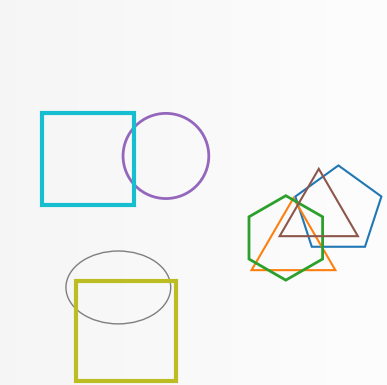[{"shape": "pentagon", "thickness": 1.5, "radius": 0.58, "center": [0.873, 0.454]}, {"shape": "triangle", "thickness": 1.5, "radius": 0.62, "center": [0.757, 0.361]}, {"shape": "hexagon", "thickness": 2, "radius": 0.55, "center": [0.738, 0.382]}, {"shape": "circle", "thickness": 2, "radius": 0.55, "center": [0.428, 0.595]}, {"shape": "triangle", "thickness": 1.5, "radius": 0.58, "center": [0.823, 0.445]}, {"shape": "oval", "thickness": 1, "radius": 0.68, "center": [0.305, 0.253]}, {"shape": "square", "thickness": 3, "radius": 0.65, "center": [0.325, 0.141]}, {"shape": "square", "thickness": 3, "radius": 0.6, "center": [0.227, 0.588]}]